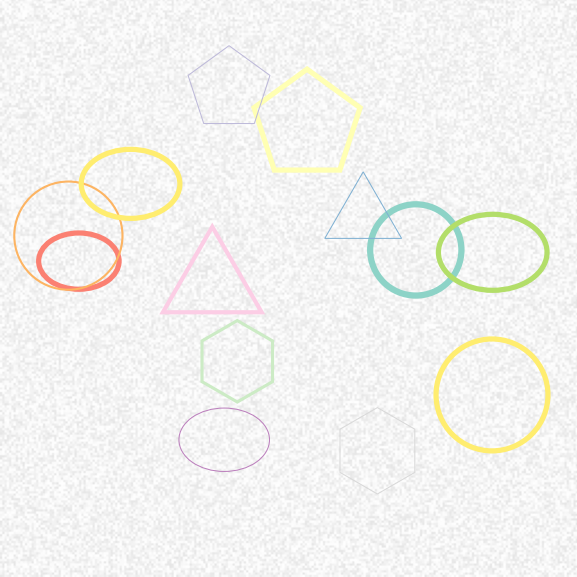[{"shape": "circle", "thickness": 3, "radius": 0.4, "center": [0.72, 0.566]}, {"shape": "pentagon", "thickness": 2.5, "radius": 0.48, "center": [0.532, 0.783]}, {"shape": "pentagon", "thickness": 0.5, "radius": 0.37, "center": [0.397, 0.846]}, {"shape": "oval", "thickness": 2.5, "radius": 0.35, "center": [0.137, 0.547]}, {"shape": "triangle", "thickness": 0.5, "radius": 0.38, "center": [0.629, 0.625]}, {"shape": "circle", "thickness": 1, "radius": 0.47, "center": [0.118, 0.591]}, {"shape": "oval", "thickness": 2.5, "radius": 0.47, "center": [0.853, 0.562]}, {"shape": "triangle", "thickness": 2, "radius": 0.49, "center": [0.368, 0.508]}, {"shape": "hexagon", "thickness": 0.5, "radius": 0.37, "center": [0.654, 0.219]}, {"shape": "oval", "thickness": 0.5, "radius": 0.39, "center": [0.388, 0.238]}, {"shape": "hexagon", "thickness": 1.5, "radius": 0.35, "center": [0.411, 0.374]}, {"shape": "oval", "thickness": 2.5, "radius": 0.43, "center": [0.226, 0.681]}, {"shape": "circle", "thickness": 2.5, "radius": 0.48, "center": [0.852, 0.315]}]